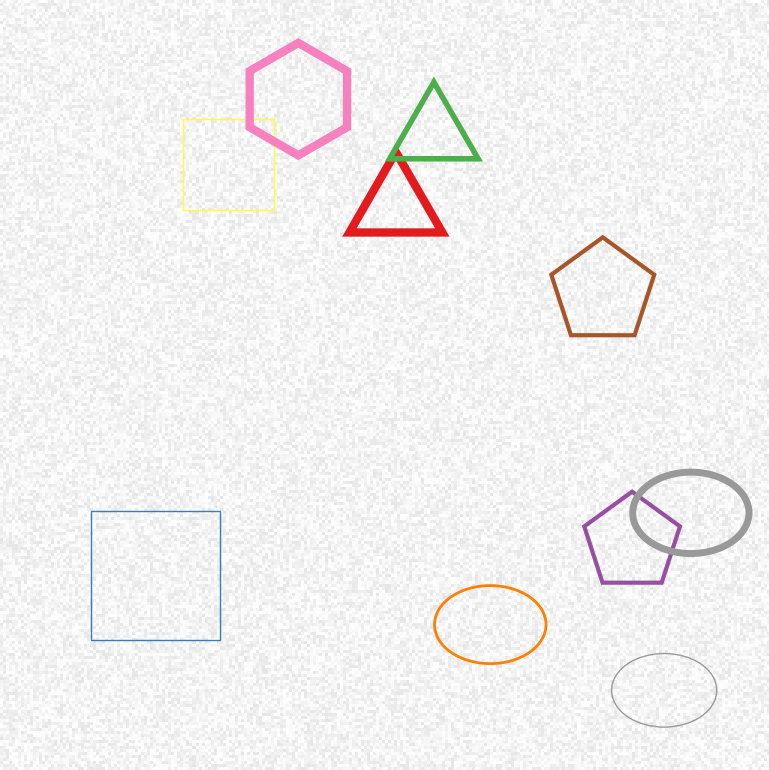[{"shape": "triangle", "thickness": 3, "radius": 0.35, "center": [0.514, 0.733]}, {"shape": "square", "thickness": 0.5, "radius": 0.42, "center": [0.202, 0.253]}, {"shape": "triangle", "thickness": 2, "radius": 0.33, "center": [0.563, 0.827]}, {"shape": "pentagon", "thickness": 1.5, "radius": 0.33, "center": [0.821, 0.296]}, {"shape": "oval", "thickness": 1, "radius": 0.36, "center": [0.637, 0.189]}, {"shape": "square", "thickness": 0.5, "radius": 0.3, "center": [0.297, 0.786]}, {"shape": "pentagon", "thickness": 1.5, "radius": 0.35, "center": [0.783, 0.621]}, {"shape": "hexagon", "thickness": 3, "radius": 0.37, "center": [0.387, 0.871]}, {"shape": "oval", "thickness": 2.5, "radius": 0.38, "center": [0.897, 0.334]}, {"shape": "oval", "thickness": 0.5, "radius": 0.34, "center": [0.863, 0.104]}]